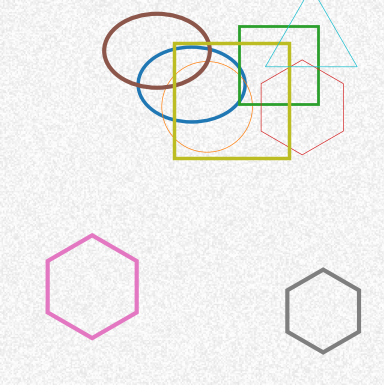[{"shape": "oval", "thickness": 2.5, "radius": 0.69, "center": [0.498, 0.78]}, {"shape": "circle", "thickness": 0.5, "radius": 0.59, "center": [0.538, 0.722]}, {"shape": "square", "thickness": 2, "radius": 0.51, "center": [0.723, 0.831]}, {"shape": "hexagon", "thickness": 0.5, "radius": 0.62, "center": [0.785, 0.721]}, {"shape": "oval", "thickness": 3, "radius": 0.69, "center": [0.408, 0.868]}, {"shape": "hexagon", "thickness": 3, "radius": 0.67, "center": [0.239, 0.255]}, {"shape": "hexagon", "thickness": 3, "radius": 0.54, "center": [0.839, 0.192]}, {"shape": "square", "thickness": 2.5, "radius": 0.74, "center": [0.601, 0.739]}, {"shape": "triangle", "thickness": 0.5, "radius": 0.69, "center": [0.809, 0.895]}]